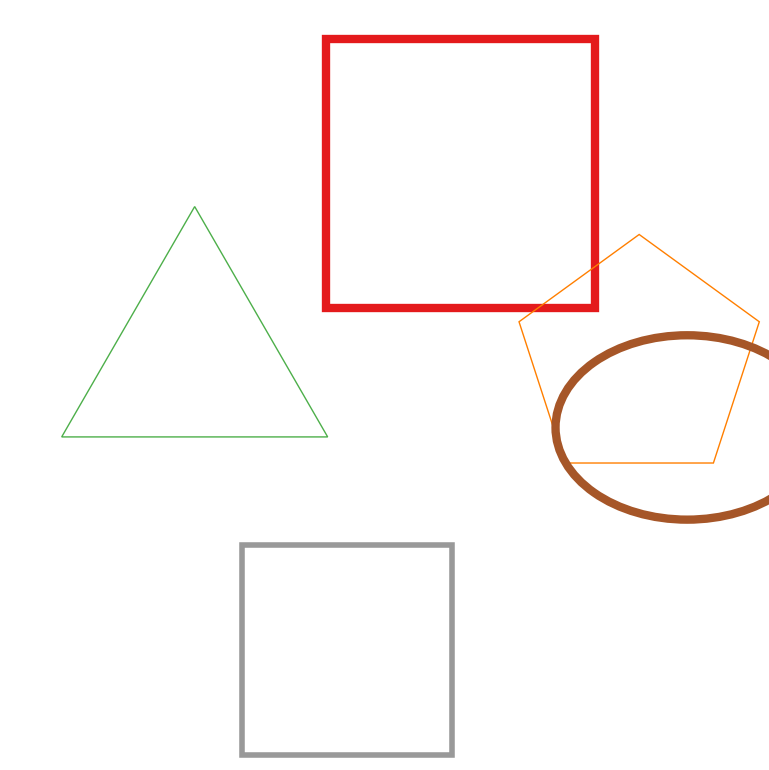[{"shape": "square", "thickness": 3, "radius": 0.88, "center": [0.598, 0.775]}, {"shape": "triangle", "thickness": 0.5, "radius": 1.0, "center": [0.253, 0.532]}, {"shape": "pentagon", "thickness": 0.5, "radius": 0.82, "center": [0.83, 0.531]}, {"shape": "oval", "thickness": 3, "radius": 0.86, "center": [0.893, 0.445]}, {"shape": "square", "thickness": 2, "radius": 0.68, "center": [0.45, 0.155]}]